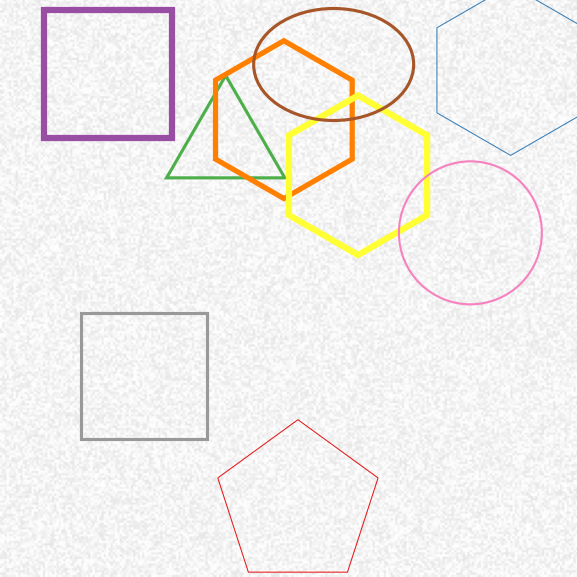[{"shape": "pentagon", "thickness": 0.5, "radius": 0.73, "center": [0.516, 0.126]}, {"shape": "hexagon", "thickness": 0.5, "radius": 0.74, "center": [0.884, 0.877]}, {"shape": "triangle", "thickness": 1.5, "radius": 0.59, "center": [0.391, 0.75]}, {"shape": "square", "thickness": 3, "radius": 0.55, "center": [0.187, 0.871]}, {"shape": "hexagon", "thickness": 2.5, "radius": 0.68, "center": [0.492, 0.792]}, {"shape": "hexagon", "thickness": 3, "radius": 0.69, "center": [0.62, 0.696]}, {"shape": "oval", "thickness": 1.5, "radius": 0.69, "center": [0.578, 0.887]}, {"shape": "circle", "thickness": 1, "radius": 0.62, "center": [0.815, 0.596]}, {"shape": "square", "thickness": 1.5, "radius": 0.55, "center": [0.249, 0.349]}]